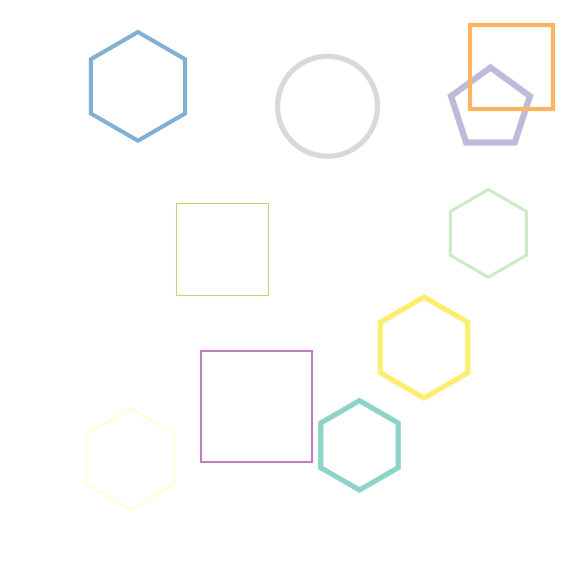[{"shape": "hexagon", "thickness": 2.5, "radius": 0.39, "center": [0.622, 0.228]}, {"shape": "hexagon", "thickness": 0.5, "radius": 0.44, "center": [0.226, 0.204]}, {"shape": "pentagon", "thickness": 3, "radius": 0.36, "center": [0.849, 0.81]}, {"shape": "hexagon", "thickness": 2, "radius": 0.47, "center": [0.239, 0.85]}, {"shape": "square", "thickness": 2, "radius": 0.36, "center": [0.886, 0.883]}, {"shape": "square", "thickness": 0.5, "radius": 0.4, "center": [0.384, 0.569]}, {"shape": "circle", "thickness": 2.5, "radius": 0.43, "center": [0.567, 0.815]}, {"shape": "square", "thickness": 1, "radius": 0.48, "center": [0.443, 0.296]}, {"shape": "hexagon", "thickness": 1.5, "radius": 0.38, "center": [0.846, 0.595]}, {"shape": "hexagon", "thickness": 2.5, "radius": 0.44, "center": [0.734, 0.397]}]